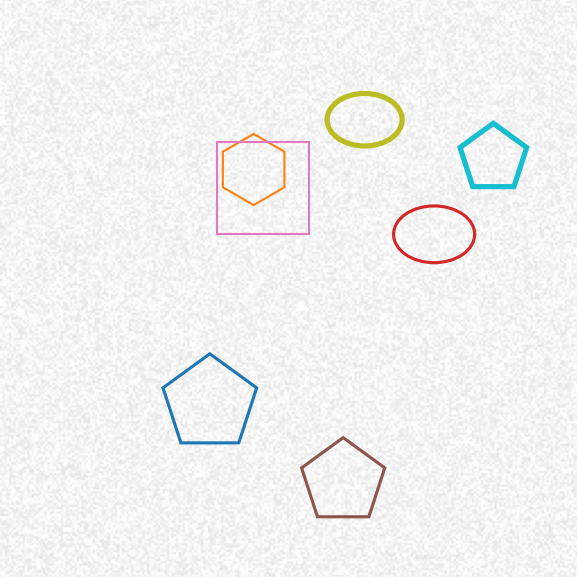[{"shape": "pentagon", "thickness": 1.5, "radius": 0.43, "center": [0.363, 0.301]}, {"shape": "hexagon", "thickness": 1, "radius": 0.31, "center": [0.439, 0.706]}, {"shape": "oval", "thickness": 1.5, "radius": 0.35, "center": [0.752, 0.593]}, {"shape": "pentagon", "thickness": 1.5, "radius": 0.38, "center": [0.594, 0.166]}, {"shape": "square", "thickness": 1, "radius": 0.4, "center": [0.455, 0.674]}, {"shape": "oval", "thickness": 2.5, "radius": 0.32, "center": [0.631, 0.792]}, {"shape": "pentagon", "thickness": 2.5, "radius": 0.3, "center": [0.854, 0.725]}]